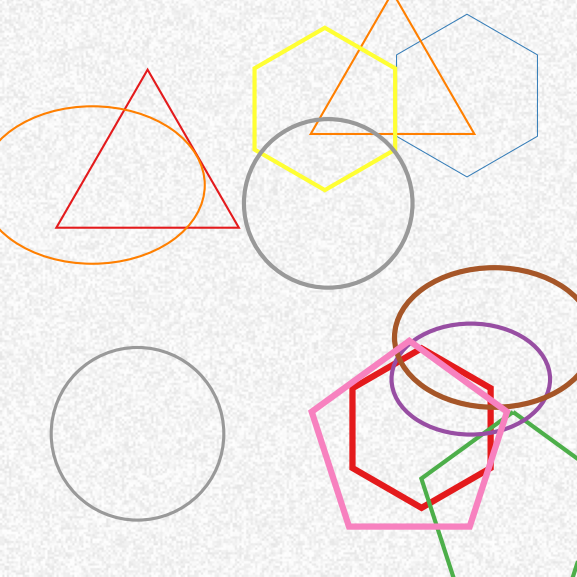[{"shape": "triangle", "thickness": 1, "radius": 0.91, "center": [0.256, 0.696]}, {"shape": "hexagon", "thickness": 3, "radius": 0.69, "center": [0.73, 0.258]}, {"shape": "hexagon", "thickness": 0.5, "radius": 0.7, "center": [0.809, 0.834]}, {"shape": "pentagon", "thickness": 2, "radius": 0.84, "center": [0.888, 0.119]}, {"shape": "oval", "thickness": 2, "radius": 0.69, "center": [0.815, 0.343]}, {"shape": "triangle", "thickness": 1, "radius": 0.82, "center": [0.68, 0.849]}, {"shape": "oval", "thickness": 1, "radius": 0.97, "center": [0.16, 0.679]}, {"shape": "hexagon", "thickness": 2, "radius": 0.7, "center": [0.563, 0.81]}, {"shape": "oval", "thickness": 2.5, "radius": 0.86, "center": [0.856, 0.415]}, {"shape": "pentagon", "thickness": 3, "radius": 0.89, "center": [0.709, 0.231]}, {"shape": "circle", "thickness": 2, "radius": 0.73, "center": [0.568, 0.647]}, {"shape": "circle", "thickness": 1.5, "radius": 0.75, "center": [0.238, 0.248]}]